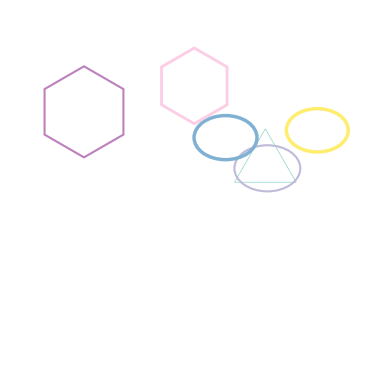[{"shape": "triangle", "thickness": 0.5, "radius": 0.46, "center": [0.689, 0.573]}, {"shape": "oval", "thickness": 1.5, "radius": 0.43, "center": [0.694, 0.563]}, {"shape": "oval", "thickness": 2.5, "radius": 0.41, "center": [0.586, 0.643]}, {"shape": "hexagon", "thickness": 2, "radius": 0.49, "center": [0.505, 0.777]}, {"shape": "hexagon", "thickness": 1.5, "radius": 0.59, "center": [0.218, 0.709]}, {"shape": "oval", "thickness": 2.5, "radius": 0.4, "center": [0.824, 0.662]}]